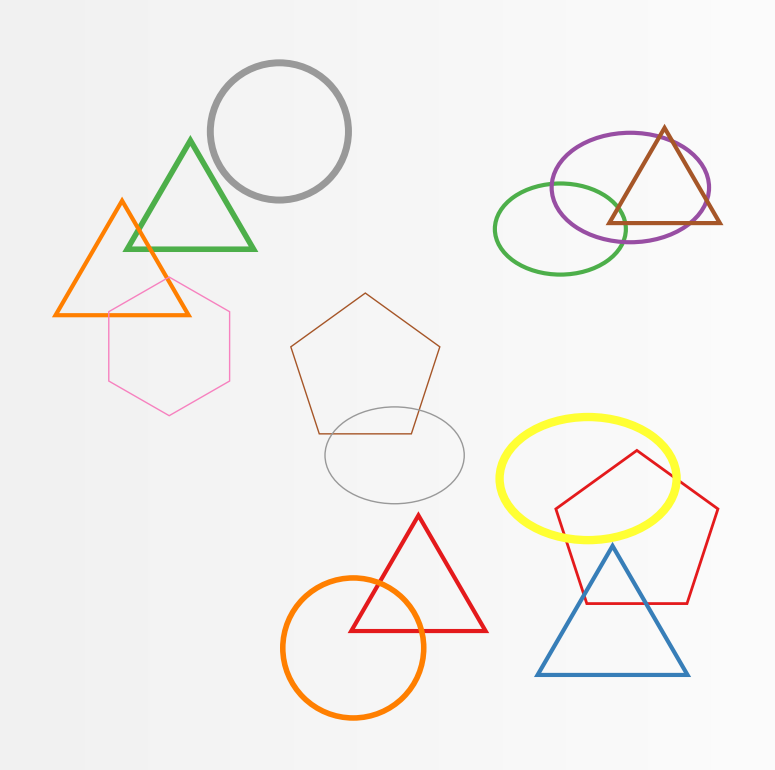[{"shape": "triangle", "thickness": 1.5, "radius": 0.5, "center": [0.54, 0.231]}, {"shape": "pentagon", "thickness": 1, "radius": 0.55, "center": [0.822, 0.305]}, {"shape": "triangle", "thickness": 1.5, "radius": 0.56, "center": [0.79, 0.179]}, {"shape": "oval", "thickness": 1.5, "radius": 0.42, "center": [0.723, 0.703]}, {"shape": "triangle", "thickness": 2, "radius": 0.47, "center": [0.246, 0.723]}, {"shape": "oval", "thickness": 1.5, "radius": 0.51, "center": [0.813, 0.756]}, {"shape": "triangle", "thickness": 1.5, "radius": 0.5, "center": [0.158, 0.64]}, {"shape": "circle", "thickness": 2, "radius": 0.45, "center": [0.456, 0.158]}, {"shape": "oval", "thickness": 3, "radius": 0.57, "center": [0.759, 0.378]}, {"shape": "pentagon", "thickness": 0.5, "radius": 0.51, "center": [0.471, 0.518]}, {"shape": "triangle", "thickness": 1.5, "radius": 0.41, "center": [0.857, 0.751]}, {"shape": "hexagon", "thickness": 0.5, "radius": 0.45, "center": [0.218, 0.55]}, {"shape": "oval", "thickness": 0.5, "radius": 0.45, "center": [0.509, 0.409]}, {"shape": "circle", "thickness": 2.5, "radius": 0.45, "center": [0.361, 0.829]}]